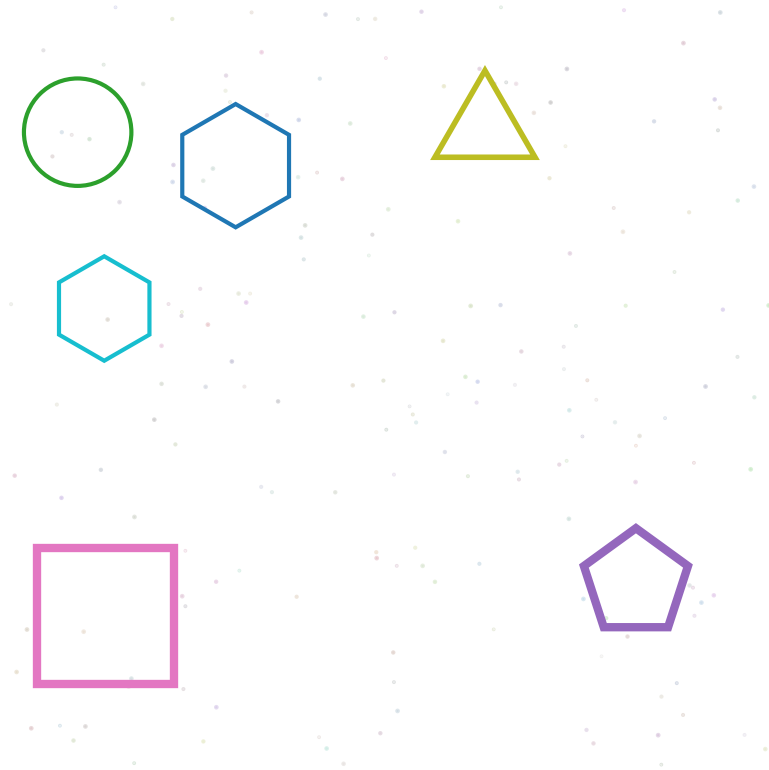[{"shape": "hexagon", "thickness": 1.5, "radius": 0.4, "center": [0.306, 0.785]}, {"shape": "circle", "thickness": 1.5, "radius": 0.35, "center": [0.101, 0.828]}, {"shape": "pentagon", "thickness": 3, "radius": 0.36, "center": [0.826, 0.243]}, {"shape": "square", "thickness": 3, "radius": 0.44, "center": [0.137, 0.2]}, {"shape": "triangle", "thickness": 2, "radius": 0.38, "center": [0.63, 0.833]}, {"shape": "hexagon", "thickness": 1.5, "radius": 0.34, "center": [0.135, 0.599]}]